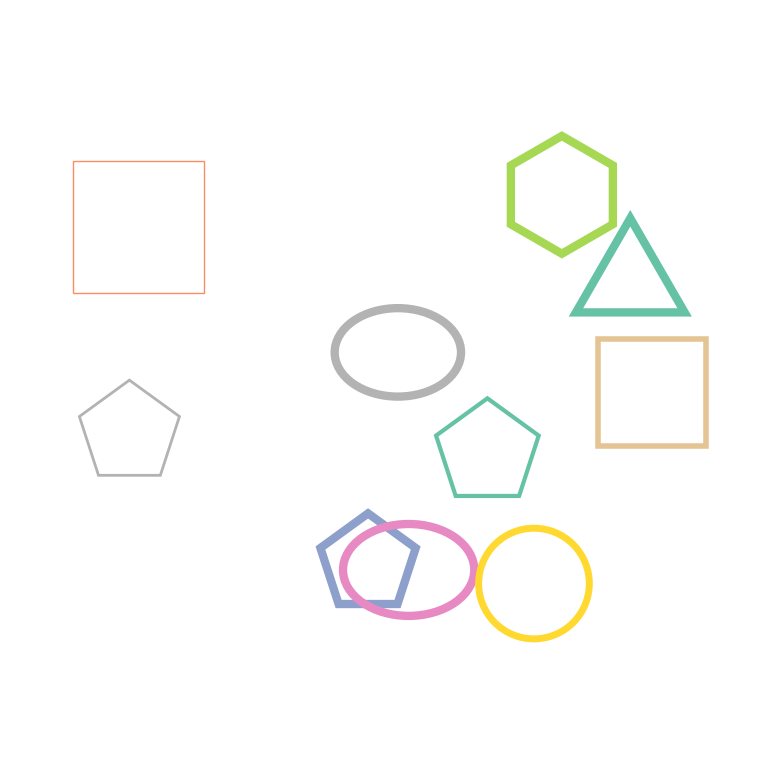[{"shape": "triangle", "thickness": 3, "radius": 0.41, "center": [0.819, 0.635]}, {"shape": "pentagon", "thickness": 1.5, "radius": 0.35, "center": [0.633, 0.413]}, {"shape": "square", "thickness": 0.5, "radius": 0.43, "center": [0.18, 0.705]}, {"shape": "pentagon", "thickness": 3, "radius": 0.33, "center": [0.478, 0.268]}, {"shape": "oval", "thickness": 3, "radius": 0.43, "center": [0.531, 0.26]}, {"shape": "hexagon", "thickness": 3, "radius": 0.38, "center": [0.73, 0.747]}, {"shape": "circle", "thickness": 2.5, "radius": 0.36, "center": [0.693, 0.242]}, {"shape": "square", "thickness": 2, "radius": 0.35, "center": [0.847, 0.49]}, {"shape": "pentagon", "thickness": 1, "radius": 0.34, "center": [0.168, 0.438]}, {"shape": "oval", "thickness": 3, "radius": 0.41, "center": [0.517, 0.542]}]